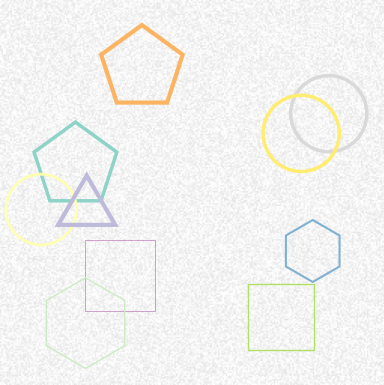[{"shape": "pentagon", "thickness": 2.5, "radius": 0.57, "center": [0.196, 0.57]}, {"shape": "circle", "thickness": 2, "radius": 0.46, "center": [0.107, 0.456]}, {"shape": "triangle", "thickness": 3, "radius": 0.43, "center": [0.225, 0.459]}, {"shape": "hexagon", "thickness": 1.5, "radius": 0.4, "center": [0.812, 0.348]}, {"shape": "pentagon", "thickness": 3, "radius": 0.56, "center": [0.369, 0.824]}, {"shape": "square", "thickness": 1, "radius": 0.42, "center": [0.73, 0.177]}, {"shape": "circle", "thickness": 2.5, "radius": 0.49, "center": [0.854, 0.705]}, {"shape": "square", "thickness": 0.5, "radius": 0.46, "center": [0.311, 0.285]}, {"shape": "hexagon", "thickness": 1, "radius": 0.59, "center": [0.222, 0.161]}, {"shape": "circle", "thickness": 2.5, "radius": 0.5, "center": [0.782, 0.654]}]